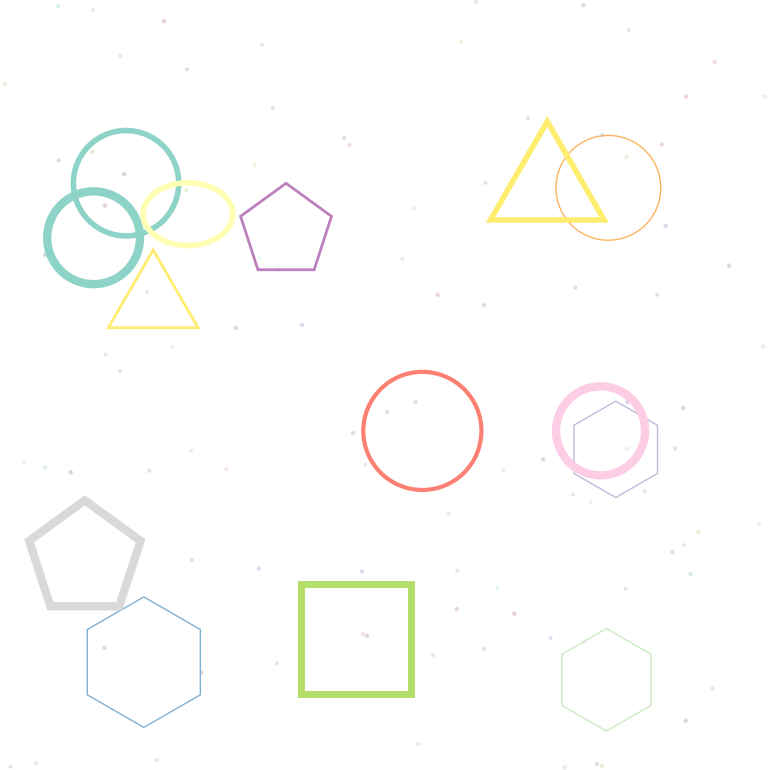[{"shape": "circle", "thickness": 2, "radius": 0.34, "center": [0.164, 0.762]}, {"shape": "circle", "thickness": 3, "radius": 0.3, "center": [0.122, 0.691]}, {"shape": "oval", "thickness": 2, "radius": 0.29, "center": [0.244, 0.722]}, {"shape": "hexagon", "thickness": 0.5, "radius": 0.31, "center": [0.8, 0.416]}, {"shape": "circle", "thickness": 1.5, "radius": 0.38, "center": [0.549, 0.44]}, {"shape": "hexagon", "thickness": 0.5, "radius": 0.42, "center": [0.187, 0.14]}, {"shape": "circle", "thickness": 0.5, "radius": 0.34, "center": [0.79, 0.756]}, {"shape": "square", "thickness": 2.5, "radius": 0.36, "center": [0.462, 0.17]}, {"shape": "circle", "thickness": 3, "radius": 0.29, "center": [0.78, 0.44]}, {"shape": "pentagon", "thickness": 3, "radius": 0.38, "center": [0.11, 0.274]}, {"shape": "pentagon", "thickness": 1, "radius": 0.31, "center": [0.371, 0.7]}, {"shape": "hexagon", "thickness": 0.5, "radius": 0.33, "center": [0.788, 0.117]}, {"shape": "triangle", "thickness": 2, "radius": 0.43, "center": [0.711, 0.757]}, {"shape": "triangle", "thickness": 1, "radius": 0.34, "center": [0.199, 0.608]}]